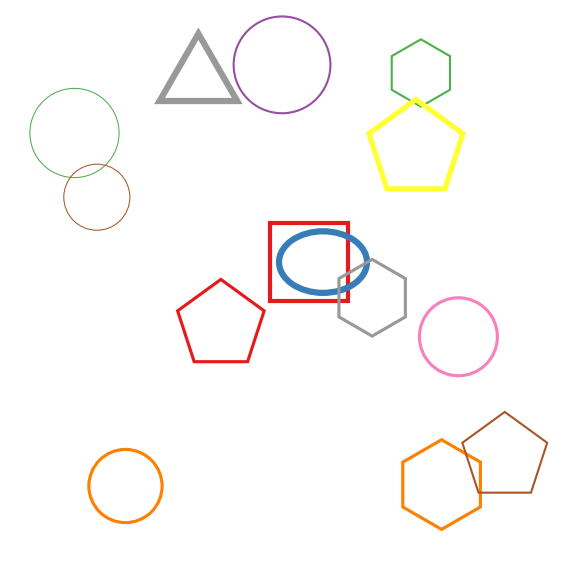[{"shape": "pentagon", "thickness": 1.5, "radius": 0.39, "center": [0.382, 0.437]}, {"shape": "square", "thickness": 2, "radius": 0.34, "center": [0.535, 0.546]}, {"shape": "oval", "thickness": 3, "radius": 0.38, "center": [0.559, 0.545]}, {"shape": "circle", "thickness": 0.5, "radius": 0.39, "center": [0.129, 0.769]}, {"shape": "hexagon", "thickness": 1, "radius": 0.29, "center": [0.729, 0.873]}, {"shape": "circle", "thickness": 1, "radius": 0.42, "center": [0.488, 0.887]}, {"shape": "circle", "thickness": 1.5, "radius": 0.32, "center": [0.217, 0.158]}, {"shape": "hexagon", "thickness": 1.5, "radius": 0.39, "center": [0.765, 0.16]}, {"shape": "pentagon", "thickness": 2.5, "radius": 0.43, "center": [0.72, 0.741]}, {"shape": "pentagon", "thickness": 1, "radius": 0.39, "center": [0.874, 0.209]}, {"shape": "circle", "thickness": 0.5, "radius": 0.29, "center": [0.168, 0.658]}, {"shape": "circle", "thickness": 1.5, "radius": 0.34, "center": [0.794, 0.416]}, {"shape": "triangle", "thickness": 3, "radius": 0.39, "center": [0.344, 0.863]}, {"shape": "hexagon", "thickness": 1.5, "radius": 0.33, "center": [0.644, 0.484]}]